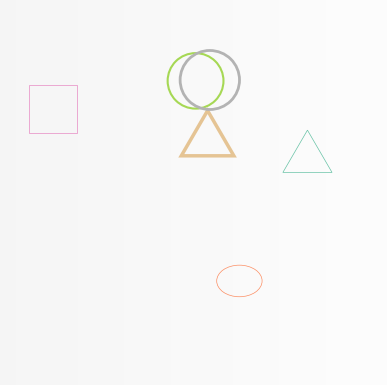[{"shape": "triangle", "thickness": 0.5, "radius": 0.37, "center": [0.793, 0.589]}, {"shape": "oval", "thickness": 0.5, "radius": 0.29, "center": [0.618, 0.27]}, {"shape": "square", "thickness": 0.5, "radius": 0.31, "center": [0.136, 0.718]}, {"shape": "circle", "thickness": 1.5, "radius": 0.36, "center": [0.505, 0.79]}, {"shape": "triangle", "thickness": 2.5, "radius": 0.39, "center": [0.536, 0.634]}, {"shape": "circle", "thickness": 2, "radius": 0.38, "center": [0.541, 0.792]}]